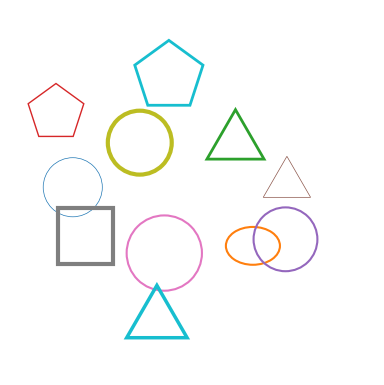[{"shape": "circle", "thickness": 0.5, "radius": 0.38, "center": [0.189, 0.514]}, {"shape": "oval", "thickness": 1.5, "radius": 0.35, "center": [0.657, 0.361]}, {"shape": "triangle", "thickness": 2, "radius": 0.43, "center": [0.612, 0.63]}, {"shape": "pentagon", "thickness": 1, "radius": 0.38, "center": [0.145, 0.707]}, {"shape": "circle", "thickness": 1.5, "radius": 0.41, "center": [0.742, 0.378]}, {"shape": "triangle", "thickness": 0.5, "radius": 0.36, "center": [0.745, 0.523]}, {"shape": "circle", "thickness": 1.5, "radius": 0.49, "center": [0.427, 0.343]}, {"shape": "square", "thickness": 3, "radius": 0.36, "center": [0.221, 0.387]}, {"shape": "circle", "thickness": 3, "radius": 0.41, "center": [0.363, 0.629]}, {"shape": "triangle", "thickness": 2.5, "radius": 0.45, "center": [0.408, 0.168]}, {"shape": "pentagon", "thickness": 2, "radius": 0.47, "center": [0.439, 0.802]}]